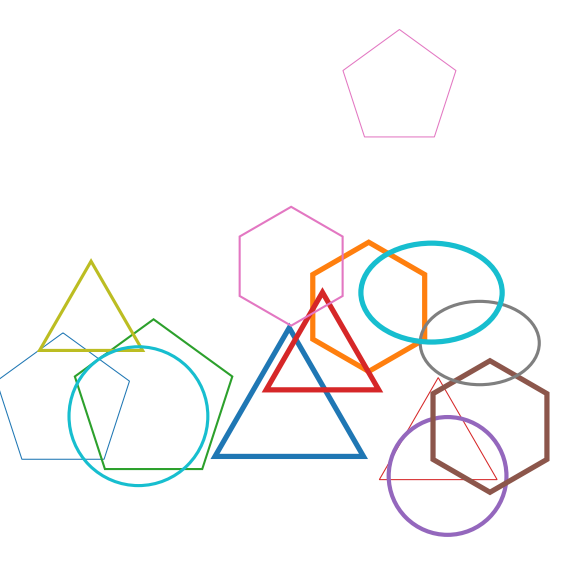[{"shape": "pentagon", "thickness": 0.5, "radius": 0.61, "center": [0.109, 0.302]}, {"shape": "triangle", "thickness": 2.5, "radius": 0.74, "center": [0.501, 0.283]}, {"shape": "hexagon", "thickness": 2.5, "radius": 0.56, "center": [0.638, 0.468]}, {"shape": "pentagon", "thickness": 1, "radius": 0.72, "center": [0.266, 0.303]}, {"shape": "triangle", "thickness": 0.5, "radius": 0.59, "center": [0.759, 0.227]}, {"shape": "triangle", "thickness": 2.5, "radius": 0.56, "center": [0.558, 0.38]}, {"shape": "circle", "thickness": 2, "radius": 0.51, "center": [0.775, 0.175]}, {"shape": "hexagon", "thickness": 2.5, "radius": 0.57, "center": [0.848, 0.261]}, {"shape": "hexagon", "thickness": 1, "radius": 0.51, "center": [0.504, 0.538]}, {"shape": "pentagon", "thickness": 0.5, "radius": 0.51, "center": [0.692, 0.845]}, {"shape": "oval", "thickness": 1.5, "radius": 0.52, "center": [0.831, 0.405]}, {"shape": "triangle", "thickness": 1.5, "radius": 0.51, "center": [0.158, 0.444]}, {"shape": "circle", "thickness": 1.5, "radius": 0.6, "center": [0.24, 0.278]}, {"shape": "oval", "thickness": 2.5, "radius": 0.61, "center": [0.747, 0.492]}]